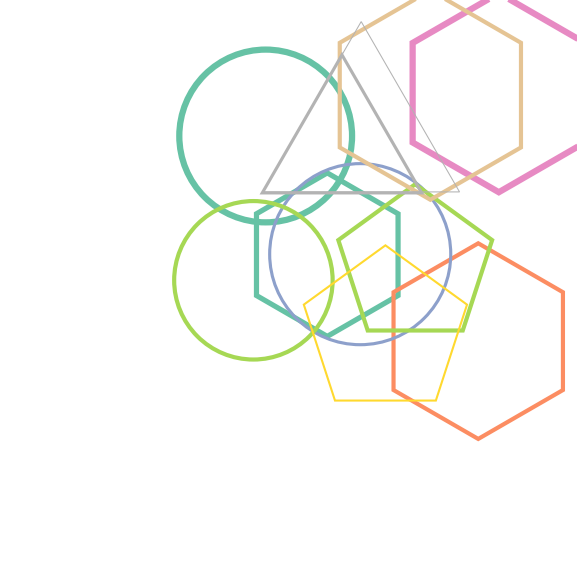[{"shape": "circle", "thickness": 3, "radius": 0.75, "center": [0.46, 0.764]}, {"shape": "hexagon", "thickness": 2.5, "radius": 0.71, "center": [0.567, 0.558]}, {"shape": "hexagon", "thickness": 2, "radius": 0.85, "center": [0.828, 0.408]}, {"shape": "circle", "thickness": 1.5, "radius": 0.78, "center": [0.624, 0.559]}, {"shape": "hexagon", "thickness": 3, "radius": 0.86, "center": [0.864, 0.839]}, {"shape": "circle", "thickness": 2, "radius": 0.69, "center": [0.439, 0.514]}, {"shape": "pentagon", "thickness": 2, "radius": 0.7, "center": [0.719, 0.54]}, {"shape": "pentagon", "thickness": 1, "radius": 0.74, "center": [0.667, 0.426]}, {"shape": "hexagon", "thickness": 2, "radius": 0.91, "center": [0.745, 0.834]}, {"shape": "triangle", "thickness": 0.5, "radius": 0.98, "center": [0.625, 0.765]}, {"shape": "triangle", "thickness": 1.5, "radius": 0.8, "center": [0.592, 0.745]}]